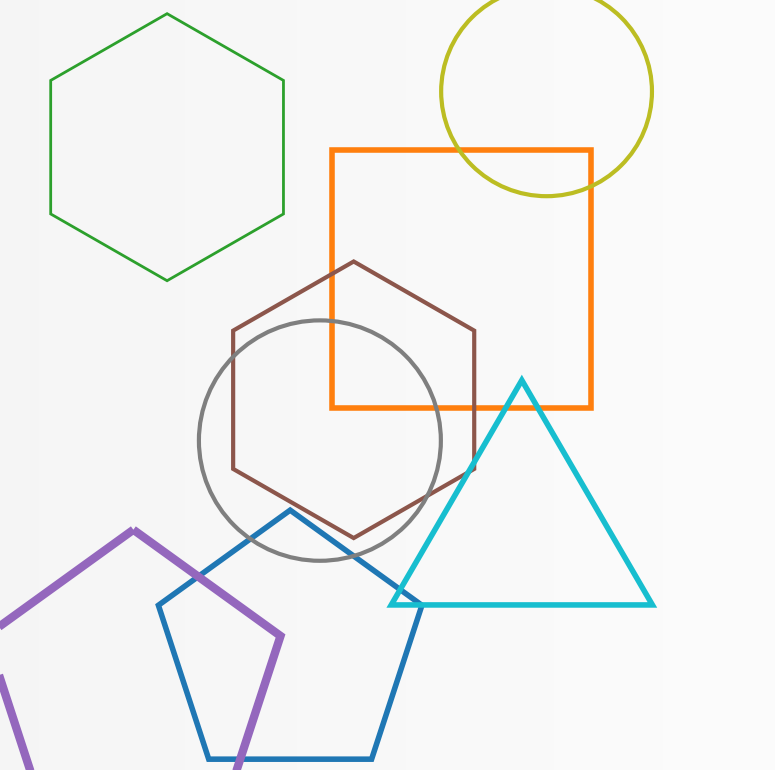[{"shape": "pentagon", "thickness": 2, "radius": 0.89, "center": [0.374, 0.159]}, {"shape": "square", "thickness": 2, "radius": 0.84, "center": [0.595, 0.637]}, {"shape": "hexagon", "thickness": 1, "radius": 0.87, "center": [0.216, 0.809]}, {"shape": "pentagon", "thickness": 3, "radius": 1.0, "center": [0.172, 0.112]}, {"shape": "hexagon", "thickness": 1.5, "radius": 0.9, "center": [0.456, 0.481]}, {"shape": "circle", "thickness": 1.5, "radius": 0.78, "center": [0.413, 0.428]}, {"shape": "circle", "thickness": 1.5, "radius": 0.68, "center": [0.705, 0.881]}, {"shape": "triangle", "thickness": 2, "radius": 0.97, "center": [0.673, 0.312]}]